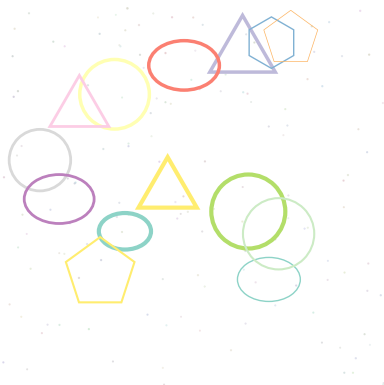[{"shape": "oval", "thickness": 3, "radius": 0.34, "center": [0.324, 0.399]}, {"shape": "oval", "thickness": 1, "radius": 0.41, "center": [0.698, 0.274]}, {"shape": "circle", "thickness": 2.5, "radius": 0.45, "center": [0.298, 0.755]}, {"shape": "triangle", "thickness": 2.5, "radius": 0.49, "center": [0.63, 0.862]}, {"shape": "oval", "thickness": 2.5, "radius": 0.46, "center": [0.478, 0.83]}, {"shape": "hexagon", "thickness": 1, "radius": 0.33, "center": [0.705, 0.889]}, {"shape": "pentagon", "thickness": 0.5, "radius": 0.37, "center": [0.755, 0.9]}, {"shape": "circle", "thickness": 3, "radius": 0.48, "center": [0.645, 0.451]}, {"shape": "triangle", "thickness": 2, "radius": 0.44, "center": [0.206, 0.716]}, {"shape": "circle", "thickness": 2, "radius": 0.4, "center": [0.104, 0.584]}, {"shape": "oval", "thickness": 2, "radius": 0.45, "center": [0.154, 0.483]}, {"shape": "circle", "thickness": 1.5, "radius": 0.46, "center": [0.724, 0.393]}, {"shape": "pentagon", "thickness": 1.5, "radius": 0.47, "center": [0.26, 0.29]}, {"shape": "triangle", "thickness": 3, "radius": 0.44, "center": [0.435, 0.504]}]